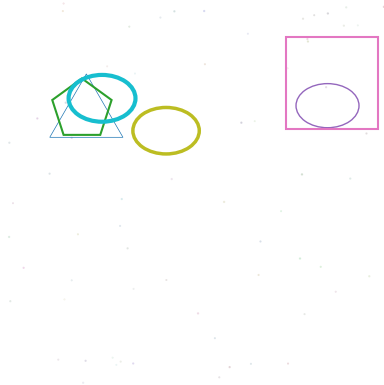[{"shape": "triangle", "thickness": 0.5, "radius": 0.55, "center": [0.224, 0.698]}, {"shape": "pentagon", "thickness": 1.5, "radius": 0.41, "center": [0.213, 0.715]}, {"shape": "oval", "thickness": 1, "radius": 0.41, "center": [0.851, 0.726]}, {"shape": "square", "thickness": 1.5, "radius": 0.6, "center": [0.862, 0.785]}, {"shape": "oval", "thickness": 2.5, "radius": 0.43, "center": [0.431, 0.66]}, {"shape": "oval", "thickness": 3, "radius": 0.43, "center": [0.265, 0.745]}]